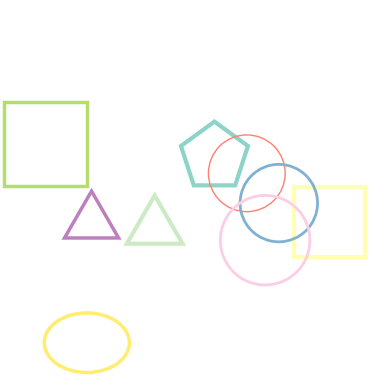[{"shape": "pentagon", "thickness": 3, "radius": 0.46, "center": [0.557, 0.593]}, {"shape": "square", "thickness": 3, "radius": 0.46, "center": [0.856, 0.424]}, {"shape": "circle", "thickness": 1, "radius": 0.5, "center": [0.641, 0.55]}, {"shape": "circle", "thickness": 2, "radius": 0.5, "center": [0.724, 0.472]}, {"shape": "square", "thickness": 2.5, "radius": 0.54, "center": [0.118, 0.626]}, {"shape": "circle", "thickness": 2, "radius": 0.58, "center": [0.689, 0.376]}, {"shape": "triangle", "thickness": 2.5, "radius": 0.41, "center": [0.238, 0.422]}, {"shape": "triangle", "thickness": 3, "radius": 0.42, "center": [0.402, 0.409]}, {"shape": "oval", "thickness": 2.5, "radius": 0.55, "center": [0.225, 0.11]}]